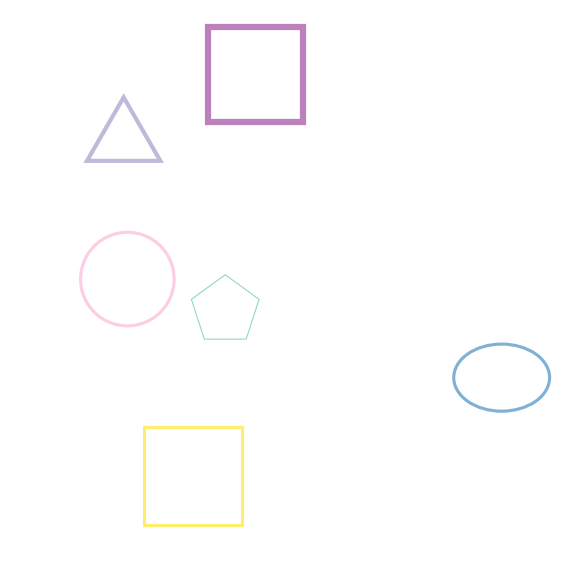[{"shape": "pentagon", "thickness": 0.5, "radius": 0.31, "center": [0.39, 0.462]}, {"shape": "triangle", "thickness": 2, "radius": 0.37, "center": [0.214, 0.757]}, {"shape": "oval", "thickness": 1.5, "radius": 0.41, "center": [0.869, 0.345]}, {"shape": "circle", "thickness": 1.5, "radius": 0.4, "center": [0.221, 0.516]}, {"shape": "square", "thickness": 3, "radius": 0.41, "center": [0.442, 0.869]}, {"shape": "square", "thickness": 1.5, "radius": 0.43, "center": [0.334, 0.175]}]